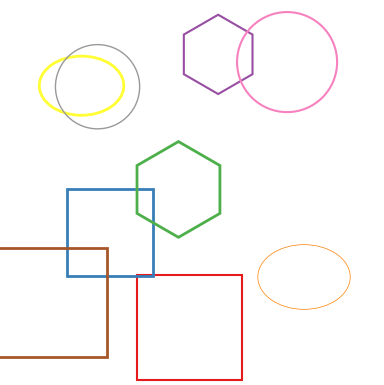[{"shape": "square", "thickness": 1.5, "radius": 0.68, "center": [0.493, 0.149]}, {"shape": "square", "thickness": 2, "radius": 0.56, "center": [0.286, 0.396]}, {"shape": "hexagon", "thickness": 2, "radius": 0.62, "center": [0.464, 0.508]}, {"shape": "hexagon", "thickness": 1.5, "radius": 0.51, "center": [0.567, 0.859]}, {"shape": "oval", "thickness": 0.5, "radius": 0.6, "center": [0.79, 0.281]}, {"shape": "oval", "thickness": 2, "radius": 0.55, "center": [0.212, 0.777]}, {"shape": "square", "thickness": 2, "radius": 0.7, "center": [0.136, 0.215]}, {"shape": "circle", "thickness": 1.5, "radius": 0.65, "center": [0.746, 0.839]}, {"shape": "circle", "thickness": 1, "radius": 0.55, "center": [0.253, 0.775]}]